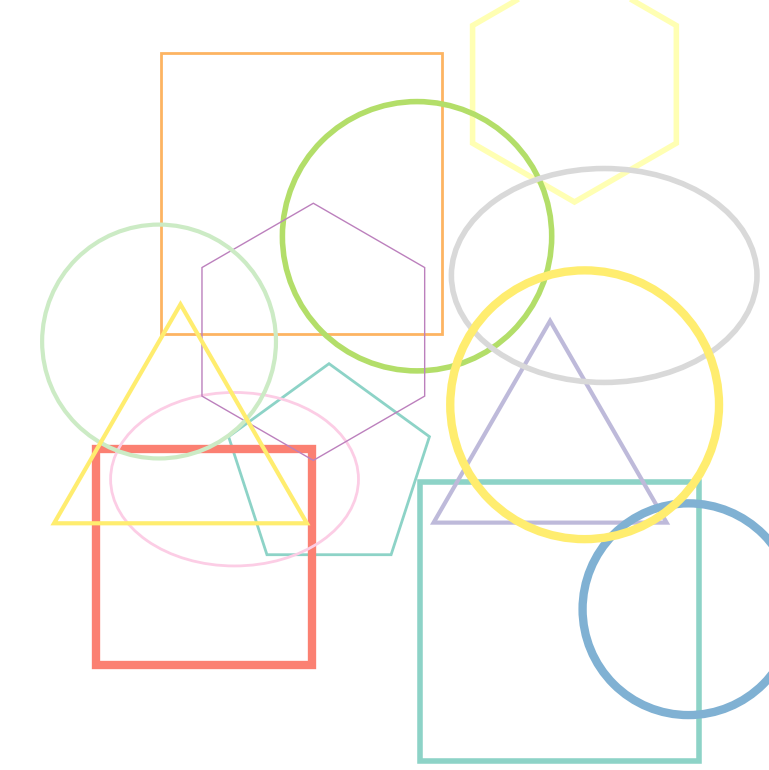[{"shape": "pentagon", "thickness": 1, "radius": 0.69, "center": [0.427, 0.391]}, {"shape": "square", "thickness": 2, "radius": 0.91, "center": [0.726, 0.193]}, {"shape": "hexagon", "thickness": 2, "radius": 0.76, "center": [0.746, 0.89]}, {"shape": "triangle", "thickness": 1.5, "radius": 0.87, "center": [0.714, 0.409]}, {"shape": "square", "thickness": 3, "radius": 0.7, "center": [0.265, 0.277]}, {"shape": "circle", "thickness": 3, "radius": 0.69, "center": [0.894, 0.209]}, {"shape": "square", "thickness": 1, "radius": 0.91, "center": [0.392, 0.748]}, {"shape": "circle", "thickness": 2, "radius": 0.87, "center": [0.542, 0.693]}, {"shape": "oval", "thickness": 1, "radius": 0.8, "center": [0.305, 0.378]}, {"shape": "oval", "thickness": 2, "radius": 0.99, "center": [0.785, 0.642]}, {"shape": "hexagon", "thickness": 0.5, "radius": 0.83, "center": [0.407, 0.569]}, {"shape": "circle", "thickness": 1.5, "radius": 0.76, "center": [0.207, 0.556]}, {"shape": "circle", "thickness": 3, "radius": 0.87, "center": [0.759, 0.474]}, {"shape": "triangle", "thickness": 1.5, "radius": 0.95, "center": [0.234, 0.415]}]